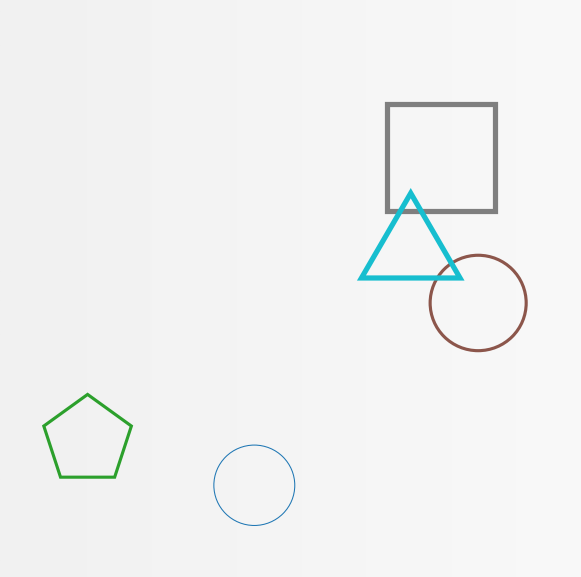[{"shape": "circle", "thickness": 0.5, "radius": 0.35, "center": [0.438, 0.159]}, {"shape": "pentagon", "thickness": 1.5, "radius": 0.4, "center": [0.151, 0.237]}, {"shape": "circle", "thickness": 1.5, "radius": 0.41, "center": [0.823, 0.475]}, {"shape": "square", "thickness": 2.5, "radius": 0.46, "center": [0.758, 0.726]}, {"shape": "triangle", "thickness": 2.5, "radius": 0.49, "center": [0.707, 0.567]}]